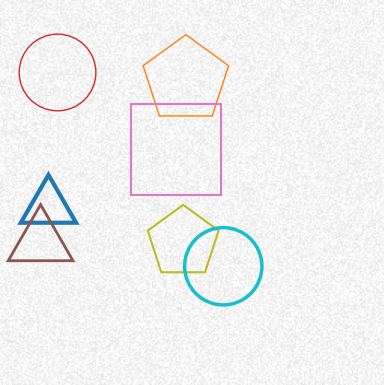[{"shape": "triangle", "thickness": 3, "radius": 0.41, "center": [0.126, 0.463]}, {"shape": "pentagon", "thickness": 1, "radius": 0.58, "center": [0.483, 0.793]}, {"shape": "circle", "thickness": 1, "radius": 0.5, "center": [0.149, 0.812]}, {"shape": "triangle", "thickness": 2, "radius": 0.49, "center": [0.105, 0.371]}, {"shape": "square", "thickness": 1.5, "radius": 0.59, "center": [0.457, 0.612]}, {"shape": "pentagon", "thickness": 1.5, "radius": 0.48, "center": [0.476, 0.371]}, {"shape": "circle", "thickness": 2.5, "radius": 0.5, "center": [0.58, 0.308]}]